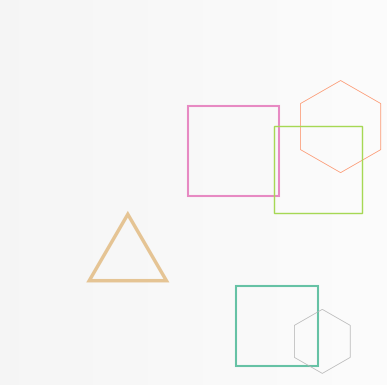[{"shape": "square", "thickness": 1.5, "radius": 0.52, "center": [0.715, 0.153]}, {"shape": "hexagon", "thickness": 0.5, "radius": 0.6, "center": [0.879, 0.671]}, {"shape": "square", "thickness": 1.5, "radius": 0.59, "center": [0.603, 0.608]}, {"shape": "square", "thickness": 1, "radius": 0.56, "center": [0.821, 0.561]}, {"shape": "triangle", "thickness": 2.5, "radius": 0.58, "center": [0.33, 0.328]}, {"shape": "hexagon", "thickness": 0.5, "radius": 0.42, "center": [0.832, 0.113]}]